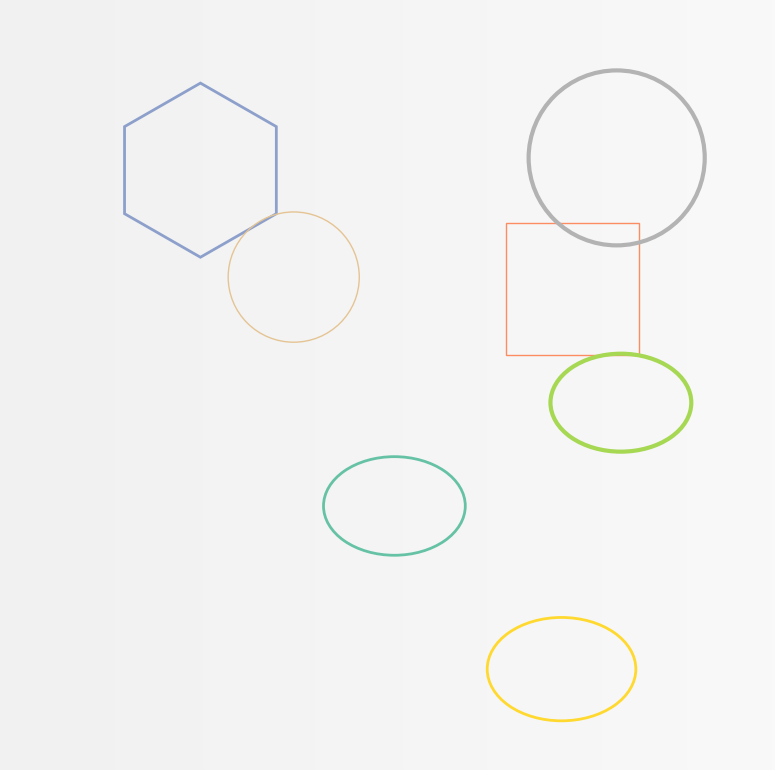[{"shape": "oval", "thickness": 1, "radius": 0.46, "center": [0.509, 0.343]}, {"shape": "square", "thickness": 0.5, "radius": 0.43, "center": [0.738, 0.625]}, {"shape": "hexagon", "thickness": 1, "radius": 0.57, "center": [0.259, 0.779]}, {"shape": "oval", "thickness": 1.5, "radius": 0.45, "center": [0.801, 0.477]}, {"shape": "oval", "thickness": 1, "radius": 0.48, "center": [0.725, 0.131]}, {"shape": "circle", "thickness": 0.5, "radius": 0.42, "center": [0.379, 0.64]}, {"shape": "circle", "thickness": 1.5, "radius": 0.57, "center": [0.796, 0.795]}]